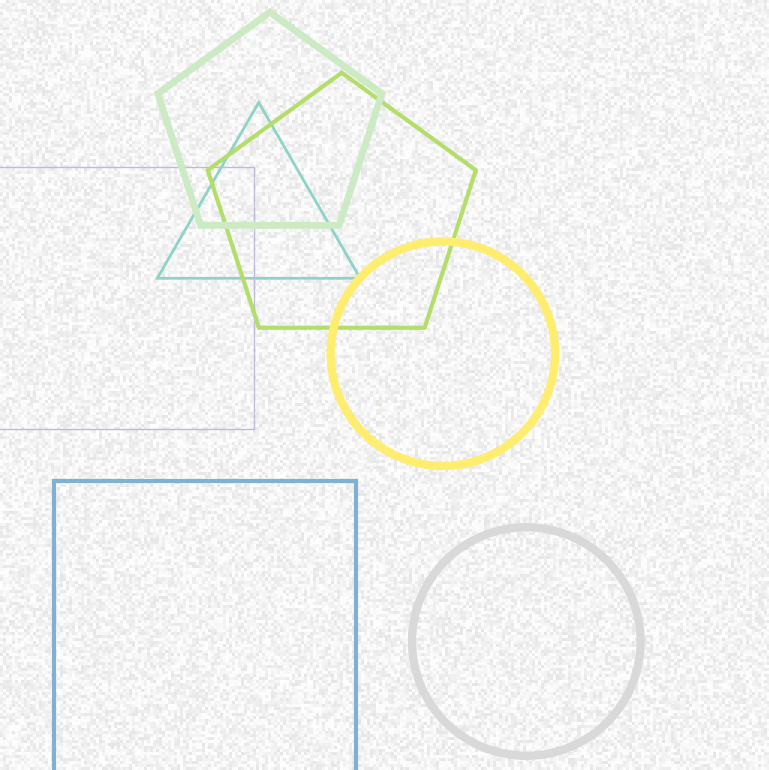[{"shape": "triangle", "thickness": 1, "radius": 0.76, "center": [0.336, 0.715]}, {"shape": "square", "thickness": 0.5, "radius": 0.85, "center": [0.16, 0.613]}, {"shape": "square", "thickness": 1.5, "radius": 0.98, "center": [0.266, 0.179]}, {"shape": "pentagon", "thickness": 1.5, "radius": 0.92, "center": [0.444, 0.722]}, {"shape": "circle", "thickness": 3, "radius": 0.74, "center": [0.683, 0.167]}, {"shape": "pentagon", "thickness": 2.5, "radius": 0.76, "center": [0.35, 0.831]}, {"shape": "circle", "thickness": 3, "radius": 0.73, "center": [0.575, 0.541]}]